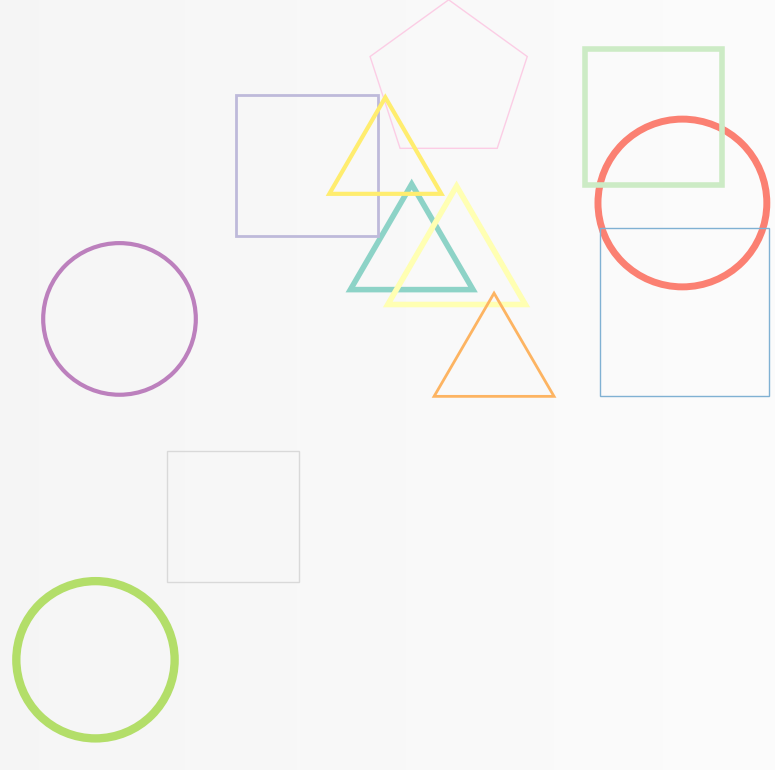[{"shape": "triangle", "thickness": 2, "radius": 0.46, "center": [0.531, 0.67]}, {"shape": "triangle", "thickness": 2, "radius": 0.51, "center": [0.589, 0.656]}, {"shape": "square", "thickness": 1, "radius": 0.46, "center": [0.396, 0.785]}, {"shape": "circle", "thickness": 2.5, "radius": 0.54, "center": [0.881, 0.736]}, {"shape": "square", "thickness": 0.5, "radius": 0.55, "center": [0.883, 0.595]}, {"shape": "triangle", "thickness": 1, "radius": 0.45, "center": [0.637, 0.53]}, {"shape": "circle", "thickness": 3, "radius": 0.51, "center": [0.123, 0.143]}, {"shape": "pentagon", "thickness": 0.5, "radius": 0.53, "center": [0.579, 0.894]}, {"shape": "square", "thickness": 0.5, "radius": 0.43, "center": [0.301, 0.33]}, {"shape": "circle", "thickness": 1.5, "radius": 0.49, "center": [0.154, 0.586]}, {"shape": "square", "thickness": 2, "radius": 0.44, "center": [0.843, 0.848]}, {"shape": "triangle", "thickness": 1.5, "radius": 0.42, "center": [0.497, 0.79]}]